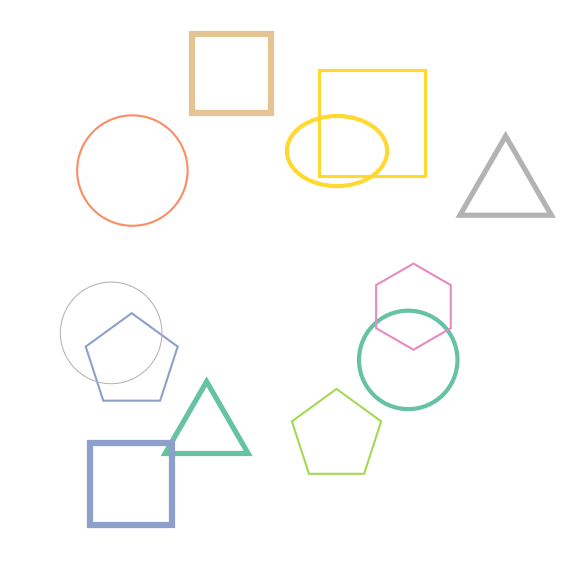[{"shape": "triangle", "thickness": 2.5, "radius": 0.42, "center": [0.358, 0.255]}, {"shape": "circle", "thickness": 2, "radius": 0.43, "center": [0.707, 0.376]}, {"shape": "circle", "thickness": 1, "radius": 0.48, "center": [0.229, 0.704]}, {"shape": "square", "thickness": 3, "radius": 0.36, "center": [0.228, 0.162]}, {"shape": "pentagon", "thickness": 1, "radius": 0.42, "center": [0.228, 0.373]}, {"shape": "hexagon", "thickness": 1, "radius": 0.37, "center": [0.716, 0.468]}, {"shape": "pentagon", "thickness": 1, "radius": 0.41, "center": [0.583, 0.244]}, {"shape": "square", "thickness": 1.5, "radius": 0.46, "center": [0.644, 0.786]}, {"shape": "oval", "thickness": 2, "radius": 0.43, "center": [0.584, 0.738]}, {"shape": "square", "thickness": 3, "radius": 0.34, "center": [0.4, 0.872]}, {"shape": "triangle", "thickness": 2.5, "radius": 0.46, "center": [0.876, 0.672]}, {"shape": "circle", "thickness": 0.5, "radius": 0.44, "center": [0.192, 0.423]}]